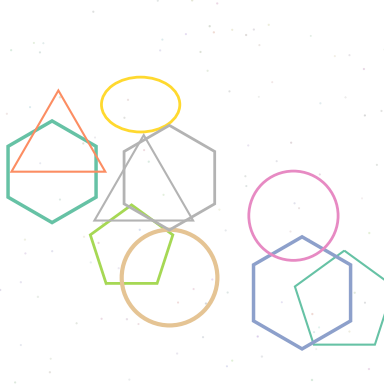[{"shape": "pentagon", "thickness": 1.5, "radius": 0.68, "center": [0.894, 0.214]}, {"shape": "hexagon", "thickness": 2.5, "radius": 0.66, "center": [0.135, 0.554]}, {"shape": "triangle", "thickness": 1.5, "radius": 0.7, "center": [0.152, 0.624]}, {"shape": "hexagon", "thickness": 2.5, "radius": 0.73, "center": [0.785, 0.239]}, {"shape": "circle", "thickness": 2, "radius": 0.58, "center": [0.762, 0.44]}, {"shape": "pentagon", "thickness": 2, "radius": 0.56, "center": [0.342, 0.355]}, {"shape": "oval", "thickness": 2, "radius": 0.51, "center": [0.365, 0.728]}, {"shape": "circle", "thickness": 3, "radius": 0.62, "center": [0.44, 0.279]}, {"shape": "hexagon", "thickness": 2, "radius": 0.68, "center": [0.44, 0.539]}, {"shape": "triangle", "thickness": 1.5, "radius": 0.74, "center": [0.373, 0.501]}]